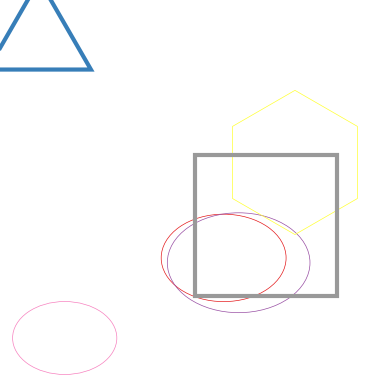[{"shape": "oval", "thickness": 0.5, "radius": 0.81, "center": [0.581, 0.33]}, {"shape": "triangle", "thickness": 3, "radius": 0.77, "center": [0.102, 0.897]}, {"shape": "oval", "thickness": 0.5, "radius": 0.93, "center": [0.62, 0.318]}, {"shape": "hexagon", "thickness": 0.5, "radius": 0.94, "center": [0.766, 0.578]}, {"shape": "oval", "thickness": 0.5, "radius": 0.68, "center": [0.168, 0.122]}, {"shape": "square", "thickness": 3, "radius": 0.92, "center": [0.692, 0.414]}]